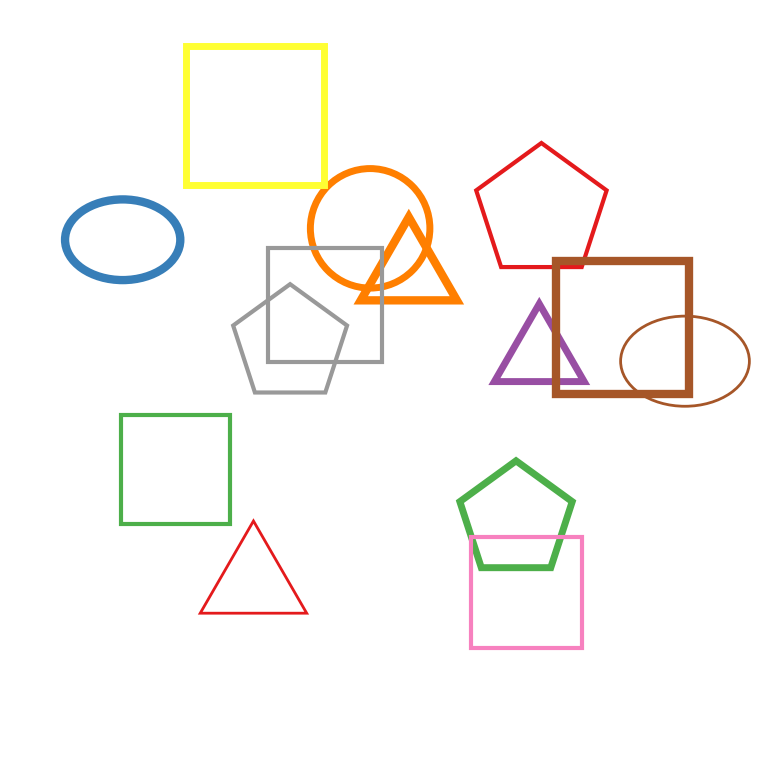[{"shape": "pentagon", "thickness": 1.5, "radius": 0.45, "center": [0.703, 0.725]}, {"shape": "triangle", "thickness": 1, "radius": 0.4, "center": [0.329, 0.244]}, {"shape": "oval", "thickness": 3, "radius": 0.37, "center": [0.159, 0.689]}, {"shape": "square", "thickness": 1.5, "radius": 0.35, "center": [0.228, 0.39]}, {"shape": "pentagon", "thickness": 2.5, "radius": 0.38, "center": [0.67, 0.325]}, {"shape": "triangle", "thickness": 2.5, "radius": 0.34, "center": [0.7, 0.538]}, {"shape": "triangle", "thickness": 3, "radius": 0.36, "center": [0.531, 0.646]}, {"shape": "circle", "thickness": 2.5, "radius": 0.39, "center": [0.481, 0.703]}, {"shape": "square", "thickness": 2.5, "radius": 0.45, "center": [0.332, 0.85]}, {"shape": "oval", "thickness": 1, "radius": 0.42, "center": [0.89, 0.531]}, {"shape": "square", "thickness": 3, "radius": 0.43, "center": [0.808, 0.575]}, {"shape": "square", "thickness": 1.5, "radius": 0.36, "center": [0.684, 0.231]}, {"shape": "square", "thickness": 1.5, "radius": 0.37, "center": [0.422, 0.603]}, {"shape": "pentagon", "thickness": 1.5, "radius": 0.39, "center": [0.377, 0.553]}]